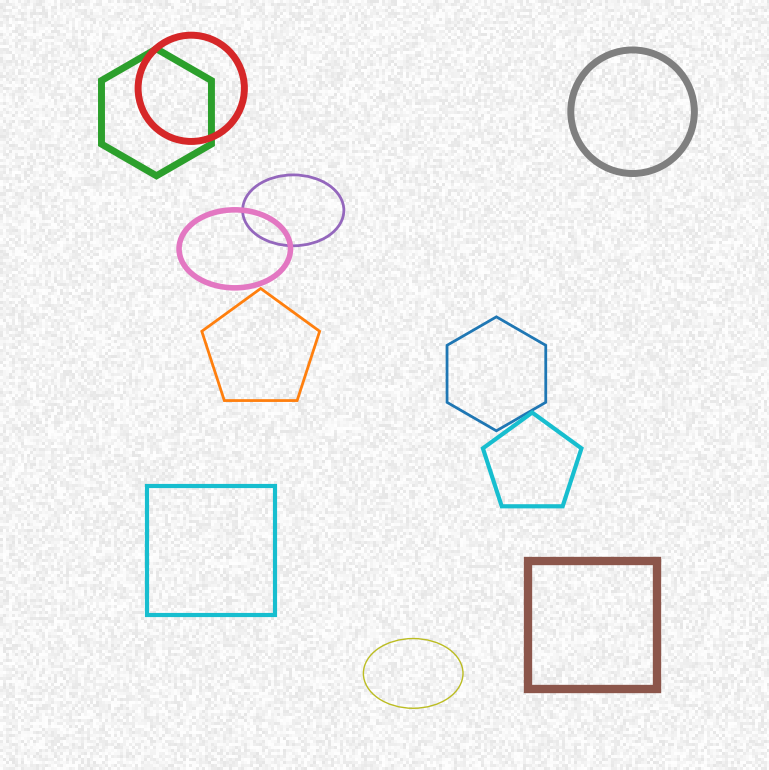[{"shape": "hexagon", "thickness": 1, "radius": 0.37, "center": [0.645, 0.515]}, {"shape": "pentagon", "thickness": 1, "radius": 0.4, "center": [0.339, 0.545]}, {"shape": "hexagon", "thickness": 2.5, "radius": 0.41, "center": [0.203, 0.854]}, {"shape": "circle", "thickness": 2.5, "radius": 0.35, "center": [0.248, 0.885]}, {"shape": "oval", "thickness": 1, "radius": 0.33, "center": [0.381, 0.727]}, {"shape": "square", "thickness": 3, "radius": 0.42, "center": [0.769, 0.188]}, {"shape": "oval", "thickness": 2, "radius": 0.36, "center": [0.305, 0.677]}, {"shape": "circle", "thickness": 2.5, "radius": 0.4, "center": [0.822, 0.855]}, {"shape": "oval", "thickness": 0.5, "radius": 0.32, "center": [0.537, 0.125]}, {"shape": "square", "thickness": 1.5, "radius": 0.42, "center": [0.274, 0.285]}, {"shape": "pentagon", "thickness": 1.5, "radius": 0.34, "center": [0.691, 0.397]}]